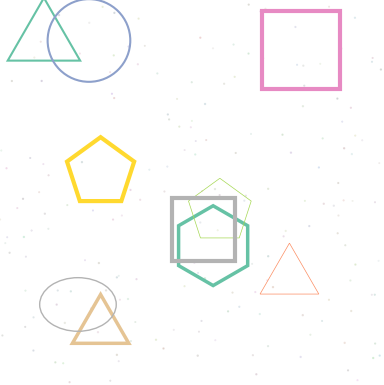[{"shape": "hexagon", "thickness": 2.5, "radius": 0.52, "center": [0.554, 0.362]}, {"shape": "triangle", "thickness": 1.5, "radius": 0.54, "center": [0.114, 0.897]}, {"shape": "triangle", "thickness": 0.5, "radius": 0.44, "center": [0.752, 0.28]}, {"shape": "circle", "thickness": 1.5, "radius": 0.54, "center": [0.231, 0.895]}, {"shape": "square", "thickness": 3, "radius": 0.5, "center": [0.782, 0.87]}, {"shape": "pentagon", "thickness": 0.5, "radius": 0.43, "center": [0.571, 0.451]}, {"shape": "pentagon", "thickness": 3, "radius": 0.46, "center": [0.261, 0.552]}, {"shape": "triangle", "thickness": 2.5, "radius": 0.42, "center": [0.261, 0.151]}, {"shape": "oval", "thickness": 1, "radius": 0.5, "center": [0.202, 0.209]}, {"shape": "square", "thickness": 3, "radius": 0.41, "center": [0.529, 0.403]}]